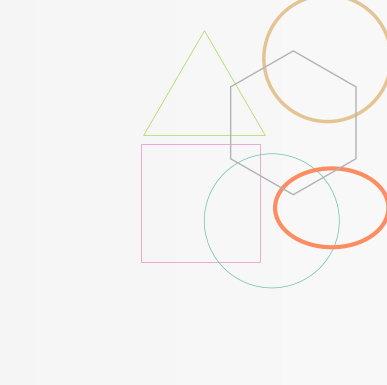[{"shape": "circle", "thickness": 0.5, "radius": 0.87, "center": [0.701, 0.426]}, {"shape": "oval", "thickness": 3, "radius": 0.73, "center": [0.856, 0.46]}, {"shape": "square", "thickness": 0.5, "radius": 0.77, "center": [0.518, 0.474]}, {"shape": "triangle", "thickness": 0.5, "radius": 0.91, "center": [0.528, 0.739]}, {"shape": "circle", "thickness": 2.5, "radius": 0.82, "center": [0.845, 0.848]}, {"shape": "hexagon", "thickness": 1, "radius": 0.93, "center": [0.757, 0.681]}]